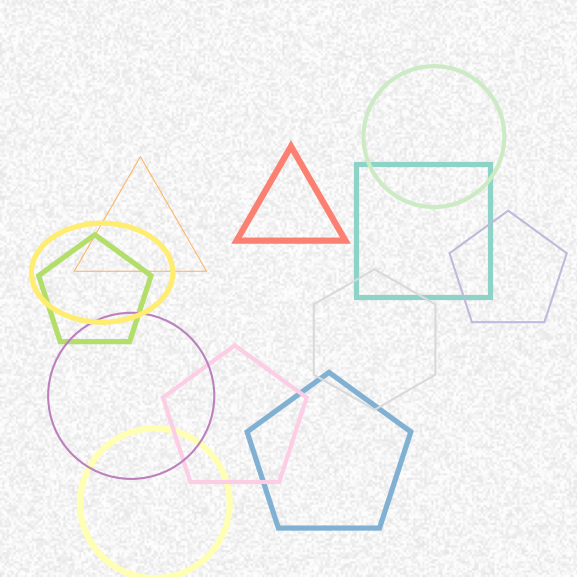[{"shape": "square", "thickness": 2.5, "radius": 0.58, "center": [0.732, 0.599]}, {"shape": "circle", "thickness": 3, "radius": 0.65, "center": [0.268, 0.128]}, {"shape": "pentagon", "thickness": 1, "radius": 0.53, "center": [0.88, 0.528]}, {"shape": "triangle", "thickness": 3, "radius": 0.54, "center": [0.504, 0.637]}, {"shape": "pentagon", "thickness": 2.5, "radius": 0.75, "center": [0.57, 0.205]}, {"shape": "triangle", "thickness": 0.5, "radius": 0.66, "center": [0.243, 0.596]}, {"shape": "pentagon", "thickness": 2.5, "radius": 0.51, "center": [0.164, 0.49]}, {"shape": "pentagon", "thickness": 2, "radius": 0.65, "center": [0.407, 0.27]}, {"shape": "hexagon", "thickness": 1, "radius": 0.61, "center": [0.649, 0.411]}, {"shape": "circle", "thickness": 1, "radius": 0.72, "center": [0.227, 0.314]}, {"shape": "circle", "thickness": 2, "radius": 0.61, "center": [0.751, 0.763]}, {"shape": "oval", "thickness": 2.5, "radius": 0.61, "center": [0.177, 0.527]}]